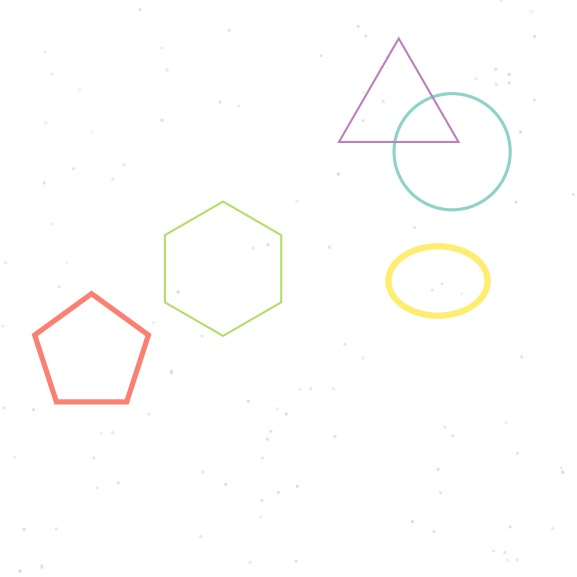[{"shape": "circle", "thickness": 1.5, "radius": 0.5, "center": [0.783, 0.736]}, {"shape": "pentagon", "thickness": 2.5, "radius": 0.52, "center": [0.159, 0.387]}, {"shape": "hexagon", "thickness": 1, "radius": 0.58, "center": [0.386, 0.534]}, {"shape": "triangle", "thickness": 1, "radius": 0.6, "center": [0.69, 0.813]}, {"shape": "oval", "thickness": 3, "radius": 0.43, "center": [0.758, 0.513]}]